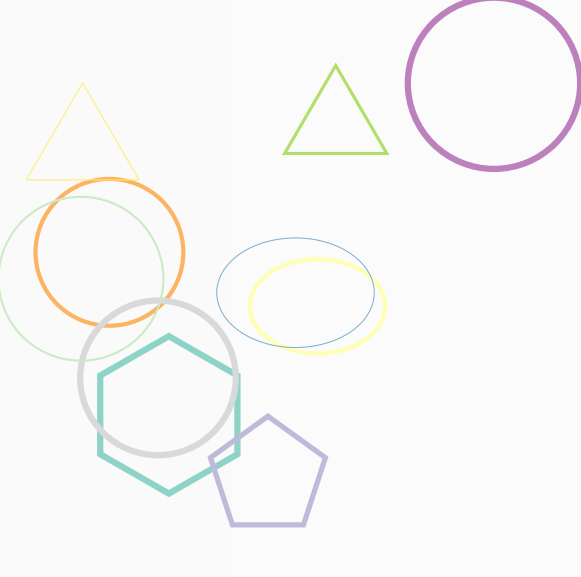[{"shape": "hexagon", "thickness": 3, "radius": 0.68, "center": [0.29, 0.281]}, {"shape": "oval", "thickness": 2, "radius": 0.58, "center": [0.546, 0.469]}, {"shape": "pentagon", "thickness": 2.5, "radius": 0.52, "center": [0.461, 0.174]}, {"shape": "oval", "thickness": 0.5, "radius": 0.68, "center": [0.508, 0.492]}, {"shape": "circle", "thickness": 2, "radius": 0.64, "center": [0.188, 0.562]}, {"shape": "triangle", "thickness": 1.5, "radius": 0.51, "center": [0.578, 0.784]}, {"shape": "circle", "thickness": 3, "radius": 0.67, "center": [0.272, 0.345]}, {"shape": "circle", "thickness": 3, "radius": 0.74, "center": [0.85, 0.855]}, {"shape": "circle", "thickness": 1, "radius": 0.71, "center": [0.139, 0.516]}, {"shape": "triangle", "thickness": 0.5, "radius": 0.56, "center": [0.142, 0.744]}]